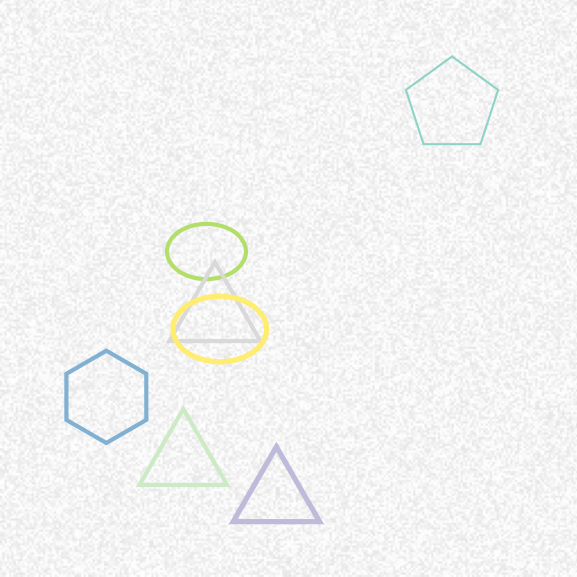[{"shape": "pentagon", "thickness": 1, "radius": 0.42, "center": [0.783, 0.817]}, {"shape": "triangle", "thickness": 2.5, "radius": 0.43, "center": [0.479, 0.139]}, {"shape": "hexagon", "thickness": 2, "radius": 0.4, "center": [0.184, 0.312]}, {"shape": "oval", "thickness": 2, "radius": 0.34, "center": [0.358, 0.564]}, {"shape": "triangle", "thickness": 2, "radius": 0.46, "center": [0.372, 0.454]}, {"shape": "triangle", "thickness": 2, "radius": 0.44, "center": [0.317, 0.203]}, {"shape": "oval", "thickness": 2.5, "radius": 0.41, "center": [0.381, 0.429]}]